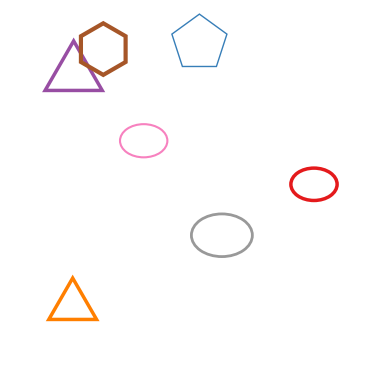[{"shape": "oval", "thickness": 2.5, "radius": 0.3, "center": [0.816, 0.521]}, {"shape": "pentagon", "thickness": 1, "radius": 0.38, "center": [0.518, 0.888]}, {"shape": "triangle", "thickness": 2.5, "radius": 0.43, "center": [0.191, 0.808]}, {"shape": "triangle", "thickness": 2.5, "radius": 0.36, "center": [0.189, 0.206]}, {"shape": "hexagon", "thickness": 3, "radius": 0.33, "center": [0.268, 0.872]}, {"shape": "oval", "thickness": 1.5, "radius": 0.31, "center": [0.373, 0.634]}, {"shape": "oval", "thickness": 2, "radius": 0.4, "center": [0.576, 0.389]}]